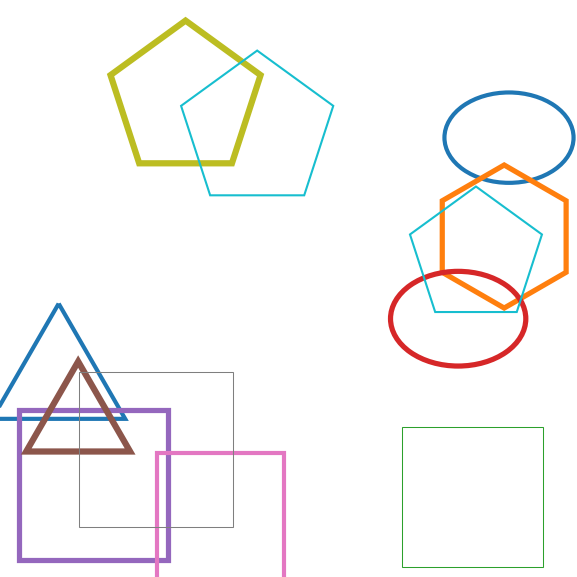[{"shape": "triangle", "thickness": 2, "radius": 0.67, "center": [0.102, 0.34]}, {"shape": "oval", "thickness": 2, "radius": 0.56, "center": [0.881, 0.761]}, {"shape": "hexagon", "thickness": 2.5, "radius": 0.62, "center": [0.873, 0.59]}, {"shape": "square", "thickness": 0.5, "radius": 0.61, "center": [0.818, 0.138]}, {"shape": "oval", "thickness": 2.5, "radius": 0.59, "center": [0.793, 0.447]}, {"shape": "square", "thickness": 2.5, "radius": 0.65, "center": [0.162, 0.159]}, {"shape": "triangle", "thickness": 3, "radius": 0.52, "center": [0.135, 0.269]}, {"shape": "square", "thickness": 2, "radius": 0.55, "center": [0.382, 0.105]}, {"shape": "square", "thickness": 0.5, "radius": 0.67, "center": [0.27, 0.221]}, {"shape": "pentagon", "thickness": 3, "radius": 0.68, "center": [0.321, 0.827]}, {"shape": "pentagon", "thickness": 1, "radius": 0.6, "center": [0.824, 0.556]}, {"shape": "pentagon", "thickness": 1, "radius": 0.69, "center": [0.445, 0.773]}]